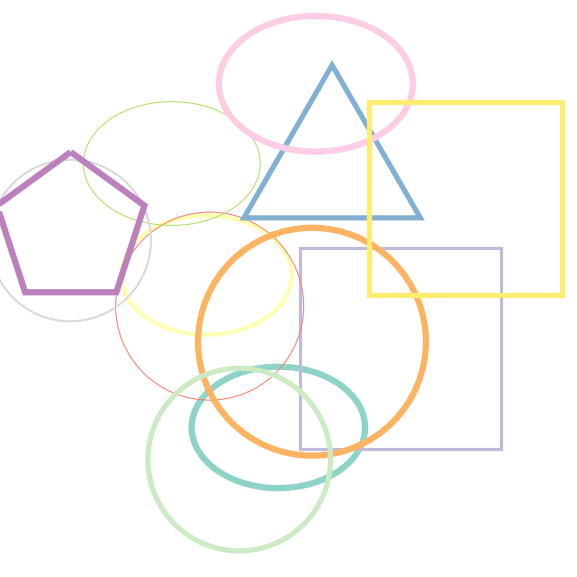[{"shape": "oval", "thickness": 3, "radius": 0.75, "center": [0.482, 0.259]}, {"shape": "oval", "thickness": 2, "radius": 0.74, "center": [0.357, 0.523]}, {"shape": "square", "thickness": 1.5, "radius": 0.87, "center": [0.693, 0.395]}, {"shape": "circle", "thickness": 0.5, "radius": 0.81, "center": [0.363, 0.469]}, {"shape": "triangle", "thickness": 2.5, "radius": 0.88, "center": [0.575, 0.71]}, {"shape": "circle", "thickness": 3, "radius": 0.99, "center": [0.54, 0.407]}, {"shape": "oval", "thickness": 0.5, "radius": 0.77, "center": [0.298, 0.716]}, {"shape": "oval", "thickness": 3, "radius": 0.84, "center": [0.547, 0.854]}, {"shape": "circle", "thickness": 1, "radius": 0.7, "center": [0.121, 0.583]}, {"shape": "pentagon", "thickness": 3, "radius": 0.67, "center": [0.122, 0.602]}, {"shape": "circle", "thickness": 2.5, "radius": 0.79, "center": [0.414, 0.203]}, {"shape": "square", "thickness": 2.5, "radius": 0.84, "center": [0.806, 0.655]}]